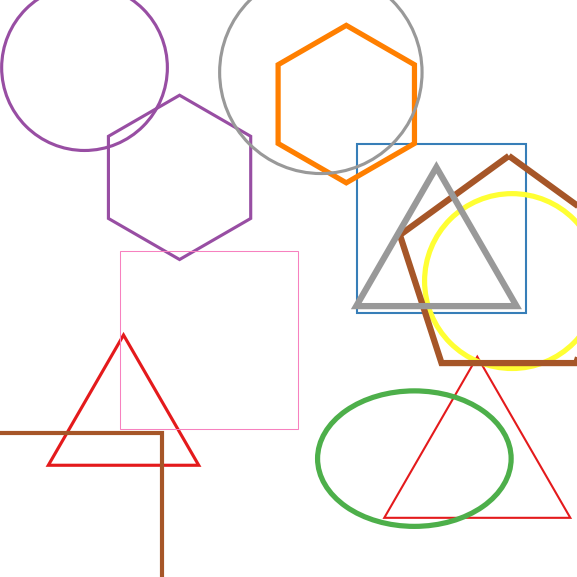[{"shape": "triangle", "thickness": 1, "radius": 0.93, "center": [0.826, 0.195]}, {"shape": "triangle", "thickness": 1.5, "radius": 0.75, "center": [0.214, 0.269]}, {"shape": "square", "thickness": 1, "radius": 0.73, "center": [0.765, 0.604]}, {"shape": "oval", "thickness": 2.5, "radius": 0.84, "center": [0.717, 0.205]}, {"shape": "circle", "thickness": 1.5, "radius": 0.72, "center": [0.146, 0.882]}, {"shape": "hexagon", "thickness": 1.5, "radius": 0.71, "center": [0.311, 0.692]}, {"shape": "hexagon", "thickness": 2.5, "radius": 0.68, "center": [0.6, 0.819]}, {"shape": "circle", "thickness": 2.5, "radius": 0.76, "center": [0.887, 0.512]}, {"shape": "pentagon", "thickness": 3, "radius": 0.99, "center": [0.881, 0.531]}, {"shape": "square", "thickness": 2, "radius": 0.71, "center": [0.138, 0.107]}, {"shape": "square", "thickness": 0.5, "radius": 0.77, "center": [0.362, 0.41]}, {"shape": "triangle", "thickness": 3, "radius": 0.8, "center": [0.756, 0.549]}, {"shape": "circle", "thickness": 1.5, "radius": 0.88, "center": [0.556, 0.874]}]